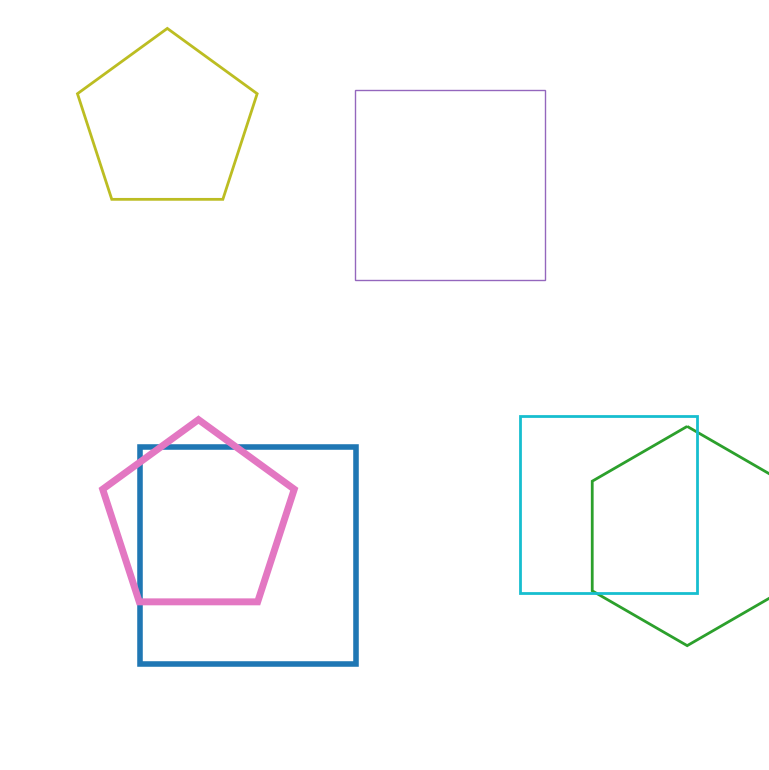[{"shape": "square", "thickness": 2, "radius": 0.7, "center": [0.322, 0.279]}, {"shape": "hexagon", "thickness": 1, "radius": 0.71, "center": [0.892, 0.304]}, {"shape": "square", "thickness": 0.5, "radius": 0.62, "center": [0.584, 0.759]}, {"shape": "pentagon", "thickness": 2.5, "radius": 0.65, "center": [0.258, 0.324]}, {"shape": "pentagon", "thickness": 1, "radius": 0.61, "center": [0.217, 0.84]}, {"shape": "square", "thickness": 1, "radius": 0.57, "center": [0.79, 0.345]}]